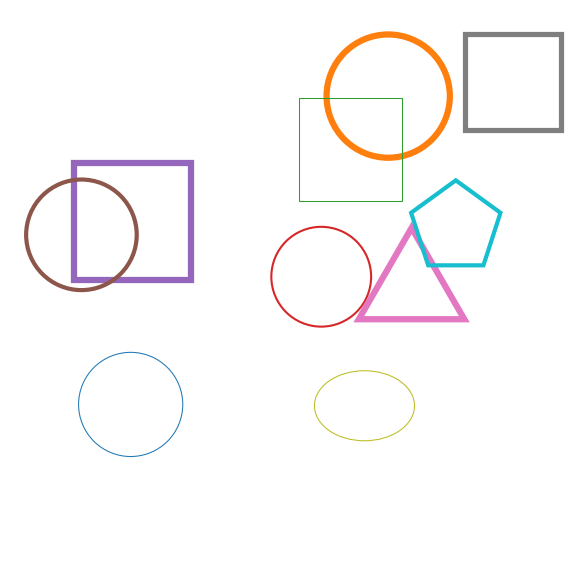[{"shape": "circle", "thickness": 0.5, "radius": 0.45, "center": [0.226, 0.299]}, {"shape": "circle", "thickness": 3, "radius": 0.53, "center": [0.672, 0.833]}, {"shape": "square", "thickness": 0.5, "radius": 0.44, "center": [0.607, 0.741]}, {"shape": "circle", "thickness": 1, "radius": 0.43, "center": [0.556, 0.52]}, {"shape": "square", "thickness": 3, "radius": 0.51, "center": [0.229, 0.615]}, {"shape": "circle", "thickness": 2, "radius": 0.48, "center": [0.141, 0.593]}, {"shape": "triangle", "thickness": 3, "radius": 0.53, "center": [0.713, 0.499]}, {"shape": "square", "thickness": 2.5, "radius": 0.41, "center": [0.888, 0.858]}, {"shape": "oval", "thickness": 0.5, "radius": 0.43, "center": [0.631, 0.297]}, {"shape": "pentagon", "thickness": 2, "radius": 0.41, "center": [0.789, 0.606]}]